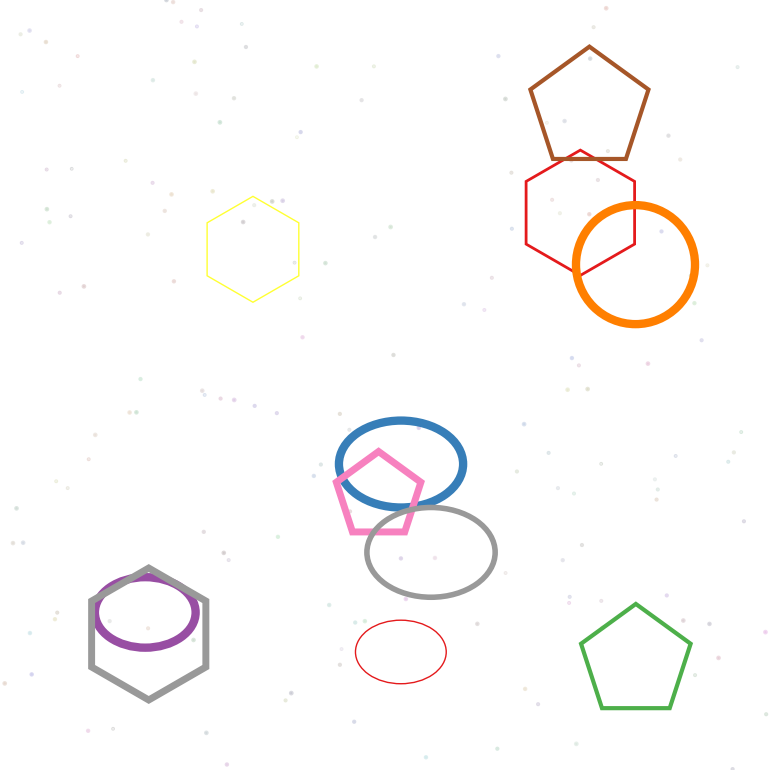[{"shape": "oval", "thickness": 0.5, "radius": 0.29, "center": [0.521, 0.153]}, {"shape": "hexagon", "thickness": 1, "radius": 0.41, "center": [0.754, 0.724]}, {"shape": "oval", "thickness": 3, "radius": 0.4, "center": [0.521, 0.397]}, {"shape": "pentagon", "thickness": 1.5, "radius": 0.37, "center": [0.826, 0.141]}, {"shape": "oval", "thickness": 3, "radius": 0.33, "center": [0.189, 0.205]}, {"shape": "circle", "thickness": 3, "radius": 0.39, "center": [0.825, 0.656]}, {"shape": "hexagon", "thickness": 0.5, "radius": 0.34, "center": [0.329, 0.676]}, {"shape": "pentagon", "thickness": 1.5, "radius": 0.4, "center": [0.765, 0.859]}, {"shape": "pentagon", "thickness": 2.5, "radius": 0.29, "center": [0.492, 0.356]}, {"shape": "hexagon", "thickness": 2.5, "radius": 0.43, "center": [0.193, 0.177]}, {"shape": "oval", "thickness": 2, "radius": 0.42, "center": [0.56, 0.283]}]